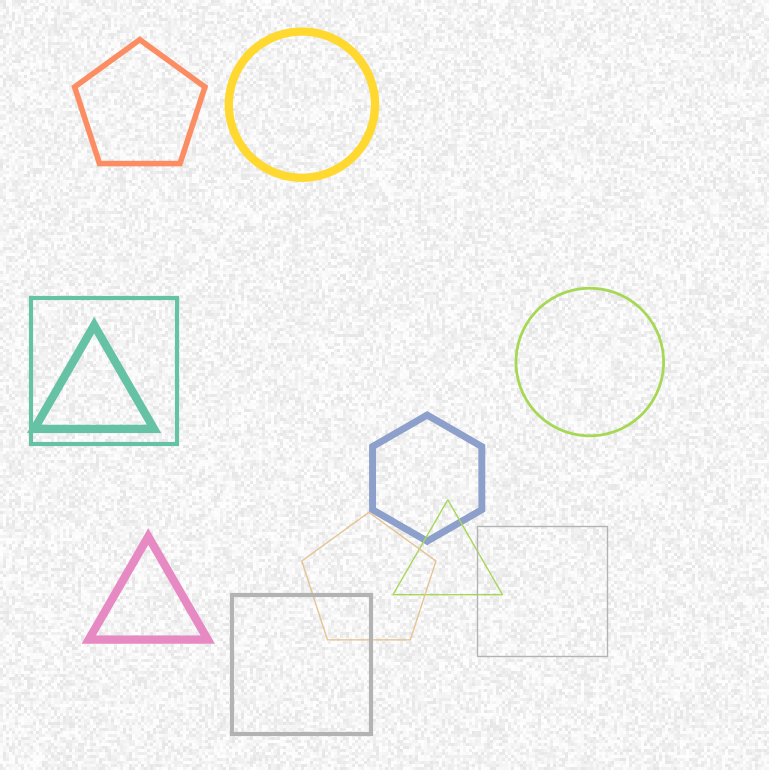[{"shape": "triangle", "thickness": 3, "radius": 0.45, "center": [0.122, 0.488]}, {"shape": "square", "thickness": 1.5, "radius": 0.47, "center": [0.135, 0.518]}, {"shape": "pentagon", "thickness": 2, "radius": 0.44, "center": [0.182, 0.86]}, {"shape": "hexagon", "thickness": 2.5, "radius": 0.41, "center": [0.555, 0.379]}, {"shape": "triangle", "thickness": 3, "radius": 0.45, "center": [0.193, 0.214]}, {"shape": "circle", "thickness": 1, "radius": 0.48, "center": [0.766, 0.53]}, {"shape": "triangle", "thickness": 0.5, "radius": 0.41, "center": [0.582, 0.269]}, {"shape": "circle", "thickness": 3, "radius": 0.47, "center": [0.392, 0.864]}, {"shape": "pentagon", "thickness": 0.5, "radius": 0.46, "center": [0.479, 0.243]}, {"shape": "square", "thickness": 1.5, "radius": 0.45, "center": [0.392, 0.137]}, {"shape": "square", "thickness": 0.5, "radius": 0.42, "center": [0.704, 0.232]}]